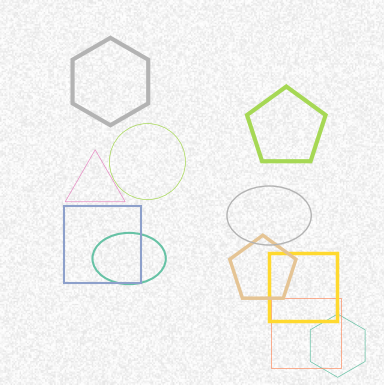[{"shape": "hexagon", "thickness": 0.5, "radius": 0.41, "center": [0.877, 0.102]}, {"shape": "oval", "thickness": 1.5, "radius": 0.48, "center": [0.335, 0.329]}, {"shape": "square", "thickness": 0.5, "radius": 0.45, "center": [0.795, 0.135]}, {"shape": "square", "thickness": 1.5, "radius": 0.5, "center": [0.266, 0.364]}, {"shape": "triangle", "thickness": 0.5, "radius": 0.45, "center": [0.247, 0.521]}, {"shape": "circle", "thickness": 0.5, "radius": 0.49, "center": [0.383, 0.58]}, {"shape": "pentagon", "thickness": 3, "radius": 0.54, "center": [0.744, 0.668]}, {"shape": "square", "thickness": 2.5, "radius": 0.44, "center": [0.788, 0.254]}, {"shape": "pentagon", "thickness": 2.5, "radius": 0.45, "center": [0.683, 0.299]}, {"shape": "hexagon", "thickness": 3, "radius": 0.57, "center": [0.287, 0.788]}, {"shape": "oval", "thickness": 1, "radius": 0.55, "center": [0.699, 0.44]}]